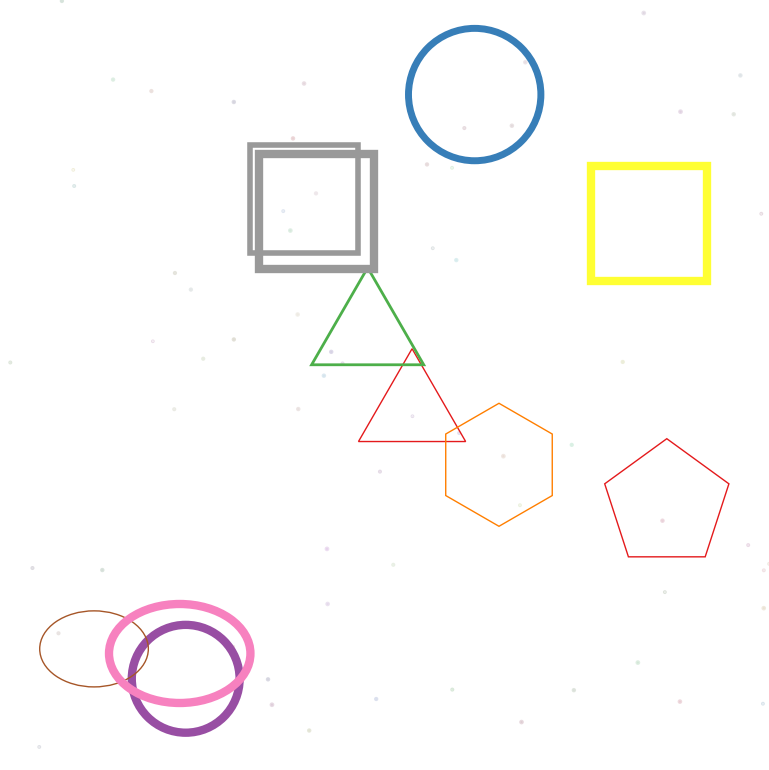[{"shape": "pentagon", "thickness": 0.5, "radius": 0.42, "center": [0.866, 0.345]}, {"shape": "triangle", "thickness": 0.5, "radius": 0.4, "center": [0.535, 0.467]}, {"shape": "circle", "thickness": 2.5, "radius": 0.43, "center": [0.616, 0.877]}, {"shape": "triangle", "thickness": 1, "radius": 0.42, "center": [0.477, 0.568]}, {"shape": "circle", "thickness": 3, "radius": 0.35, "center": [0.241, 0.118]}, {"shape": "hexagon", "thickness": 0.5, "radius": 0.4, "center": [0.648, 0.396]}, {"shape": "square", "thickness": 3, "radius": 0.37, "center": [0.843, 0.71]}, {"shape": "oval", "thickness": 0.5, "radius": 0.35, "center": [0.122, 0.157]}, {"shape": "oval", "thickness": 3, "radius": 0.46, "center": [0.233, 0.151]}, {"shape": "square", "thickness": 3, "radius": 0.37, "center": [0.411, 0.725]}, {"shape": "square", "thickness": 2, "radius": 0.35, "center": [0.395, 0.742]}]